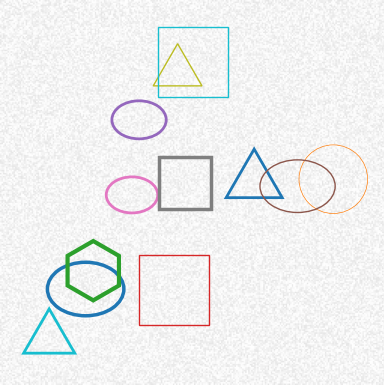[{"shape": "oval", "thickness": 2.5, "radius": 0.5, "center": [0.222, 0.249]}, {"shape": "triangle", "thickness": 2, "radius": 0.42, "center": [0.66, 0.529]}, {"shape": "circle", "thickness": 0.5, "radius": 0.45, "center": [0.866, 0.535]}, {"shape": "hexagon", "thickness": 3, "radius": 0.39, "center": [0.242, 0.297]}, {"shape": "square", "thickness": 1, "radius": 0.45, "center": [0.452, 0.247]}, {"shape": "oval", "thickness": 2, "radius": 0.35, "center": [0.361, 0.689]}, {"shape": "oval", "thickness": 1, "radius": 0.49, "center": [0.773, 0.516]}, {"shape": "oval", "thickness": 2, "radius": 0.33, "center": [0.343, 0.494]}, {"shape": "square", "thickness": 2.5, "radius": 0.34, "center": [0.481, 0.524]}, {"shape": "triangle", "thickness": 1, "radius": 0.37, "center": [0.461, 0.813]}, {"shape": "square", "thickness": 1, "radius": 0.46, "center": [0.501, 0.839]}, {"shape": "triangle", "thickness": 2, "radius": 0.38, "center": [0.128, 0.121]}]